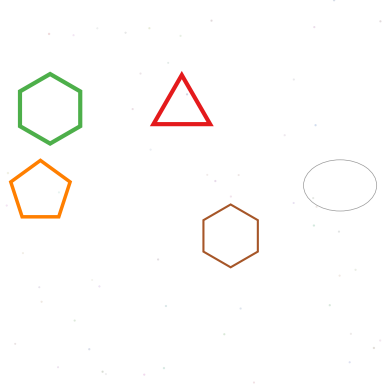[{"shape": "triangle", "thickness": 3, "radius": 0.42, "center": [0.472, 0.72]}, {"shape": "hexagon", "thickness": 3, "radius": 0.45, "center": [0.13, 0.717]}, {"shape": "pentagon", "thickness": 2.5, "radius": 0.4, "center": [0.105, 0.502]}, {"shape": "hexagon", "thickness": 1.5, "radius": 0.41, "center": [0.599, 0.387]}, {"shape": "oval", "thickness": 0.5, "radius": 0.48, "center": [0.883, 0.518]}]